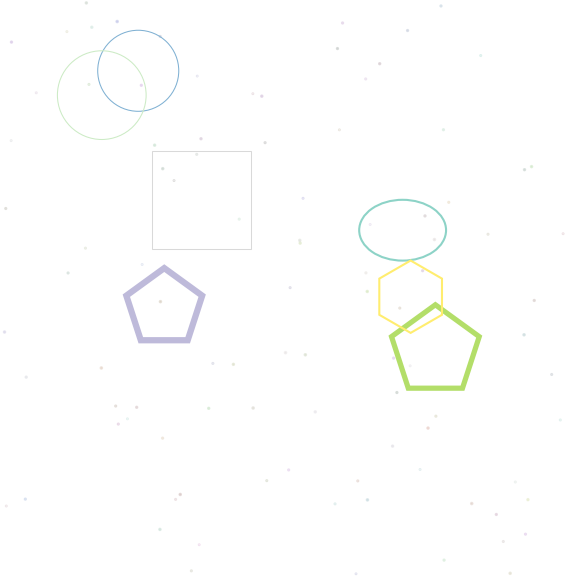[{"shape": "oval", "thickness": 1, "radius": 0.38, "center": [0.697, 0.601]}, {"shape": "pentagon", "thickness": 3, "radius": 0.35, "center": [0.284, 0.466]}, {"shape": "circle", "thickness": 0.5, "radius": 0.35, "center": [0.239, 0.877]}, {"shape": "pentagon", "thickness": 2.5, "radius": 0.4, "center": [0.754, 0.392]}, {"shape": "square", "thickness": 0.5, "radius": 0.43, "center": [0.348, 0.653]}, {"shape": "circle", "thickness": 0.5, "radius": 0.38, "center": [0.176, 0.834]}, {"shape": "hexagon", "thickness": 1, "radius": 0.31, "center": [0.711, 0.485]}]